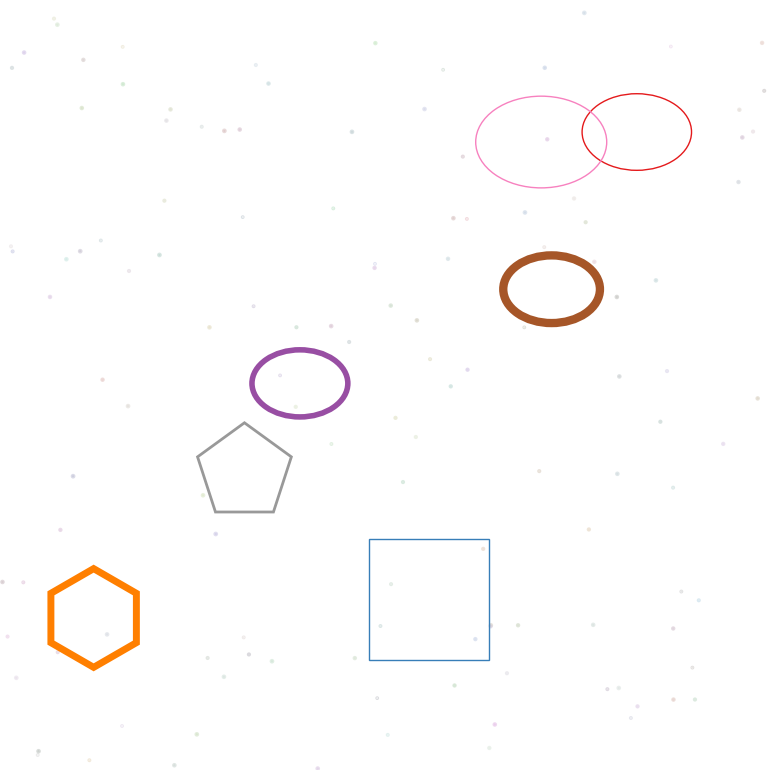[{"shape": "oval", "thickness": 0.5, "radius": 0.36, "center": [0.827, 0.829]}, {"shape": "square", "thickness": 0.5, "radius": 0.39, "center": [0.557, 0.222]}, {"shape": "oval", "thickness": 2, "radius": 0.31, "center": [0.389, 0.502]}, {"shape": "hexagon", "thickness": 2.5, "radius": 0.32, "center": [0.122, 0.197]}, {"shape": "oval", "thickness": 3, "radius": 0.31, "center": [0.716, 0.624]}, {"shape": "oval", "thickness": 0.5, "radius": 0.43, "center": [0.703, 0.816]}, {"shape": "pentagon", "thickness": 1, "radius": 0.32, "center": [0.317, 0.387]}]